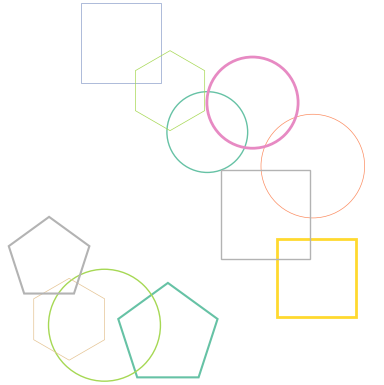[{"shape": "circle", "thickness": 1, "radius": 0.52, "center": [0.538, 0.657]}, {"shape": "pentagon", "thickness": 1.5, "radius": 0.68, "center": [0.436, 0.13]}, {"shape": "circle", "thickness": 0.5, "radius": 0.67, "center": [0.813, 0.569]}, {"shape": "square", "thickness": 0.5, "radius": 0.52, "center": [0.314, 0.889]}, {"shape": "circle", "thickness": 2, "radius": 0.59, "center": [0.656, 0.733]}, {"shape": "circle", "thickness": 1, "radius": 0.73, "center": [0.271, 0.155]}, {"shape": "hexagon", "thickness": 0.5, "radius": 0.52, "center": [0.442, 0.765]}, {"shape": "square", "thickness": 2, "radius": 0.51, "center": [0.822, 0.278]}, {"shape": "hexagon", "thickness": 0.5, "radius": 0.53, "center": [0.18, 0.171]}, {"shape": "square", "thickness": 1, "radius": 0.58, "center": [0.69, 0.442]}, {"shape": "pentagon", "thickness": 1.5, "radius": 0.55, "center": [0.127, 0.327]}]